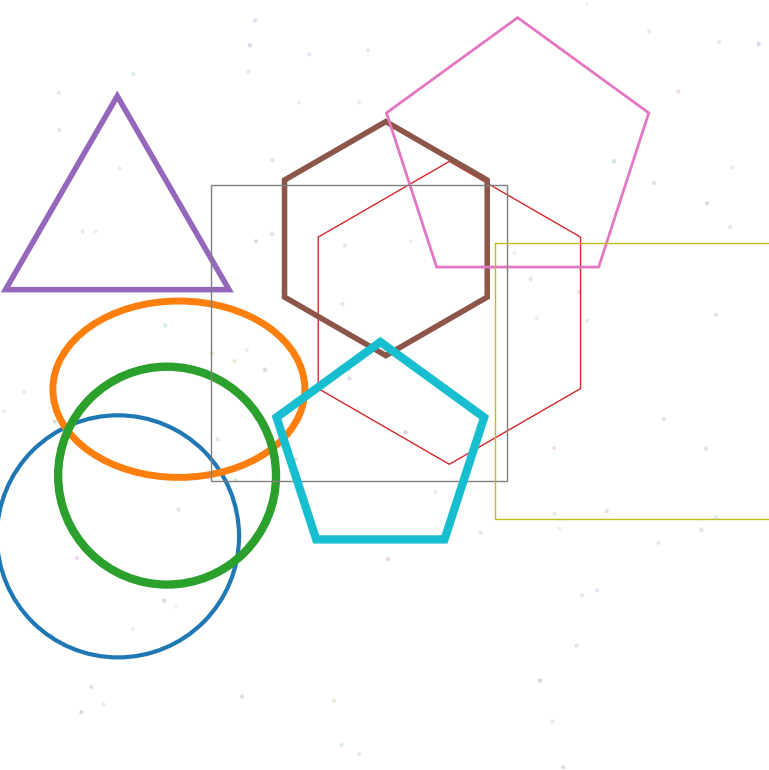[{"shape": "circle", "thickness": 1.5, "radius": 0.79, "center": [0.153, 0.303]}, {"shape": "oval", "thickness": 2.5, "radius": 0.82, "center": [0.232, 0.495]}, {"shape": "circle", "thickness": 3, "radius": 0.71, "center": [0.217, 0.382]}, {"shape": "hexagon", "thickness": 0.5, "radius": 0.98, "center": [0.584, 0.594]}, {"shape": "triangle", "thickness": 2, "radius": 0.84, "center": [0.152, 0.708]}, {"shape": "hexagon", "thickness": 2, "radius": 0.76, "center": [0.501, 0.69]}, {"shape": "pentagon", "thickness": 1, "radius": 0.9, "center": [0.672, 0.798]}, {"shape": "square", "thickness": 0.5, "radius": 0.96, "center": [0.467, 0.568]}, {"shape": "square", "thickness": 0.5, "radius": 0.9, "center": [0.822, 0.505]}, {"shape": "pentagon", "thickness": 3, "radius": 0.71, "center": [0.494, 0.414]}]